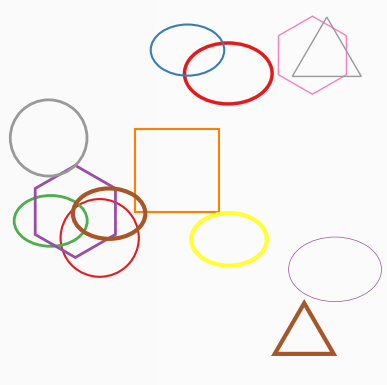[{"shape": "circle", "thickness": 1.5, "radius": 0.5, "center": [0.257, 0.382]}, {"shape": "oval", "thickness": 2.5, "radius": 0.57, "center": [0.589, 0.809]}, {"shape": "oval", "thickness": 1.5, "radius": 0.47, "center": [0.484, 0.87]}, {"shape": "oval", "thickness": 2, "radius": 0.47, "center": [0.131, 0.426]}, {"shape": "hexagon", "thickness": 2, "radius": 0.6, "center": [0.194, 0.451]}, {"shape": "oval", "thickness": 0.5, "radius": 0.6, "center": [0.865, 0.3]}, {"shape": "square", "thickness": 1.5, "radius": 0.54, "center": [0.456, 0.557]}, {"shape": "oval", "thickness": 3, "radius": 0.49, "center": [0.591, 0.378]}, {"shape": "oval", "thickness": 3, "radius": 0.47, "center": [0.282, 0.445]}, {"shape": "triangle", "thickness": 3, "radius": 0.44, "center": [0.785, 0.125]}, {"shape": "hexagon", "thickness": 1, "radius": 0.51, "center": [0.806, 0.857]}, {"shape": "circle", "thickness": 2, "radius": 0.5, "center": [0.126, 0.642]}, {"shape": "triangle", "thickness": 1, "radius": 0.51, "center": [0.843, 0.853]}]